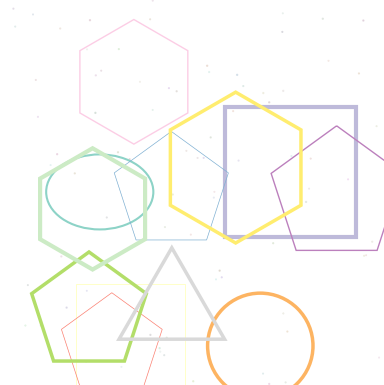[{"shape": "oval", "thickness": 1.5, "radius": 0.7, "center": [0.259, 0.502]}, {"shape": "square", "thickness": 0.5, "radius": 0.71, "center": [0.339, 0.121]}, {"shape": "square", "thickness": 3, "radius": 0.85, "center": [0.755, 0.553]}, {"shape": "pentagon", "thickness": 0.5, "radius": 0.69, "center": [0.29, 0.102]}, {"shape": "pentagon", "thickness": 0.5, "radius": 0.78, "center": [0.445, 0.503]}, {"shape": "circle", "thickness": 2.5, "radius": 0.68, "center": [0.676, 0.102]}, {"shape": "pentagon", "thickness": 2.5, "radius": 0.78, "center": [0.231, 0.189]}, {"shape": "hexagon", "thickness": 1, "radius": 0.81, "center": [0.348, 0.788]}, {"shape": "triangle", "thickness": 2.5, "radius": 0.79, "center": [0.446, 0.198]}, {"shape": "pentagon", "thickness": 1, "radius": 0.89, "center": [0.874, 0.494]}, {"shape": "hexagon", "thickness": 3, "radius": 0.79, "center": [0.241, 0.457]}, {"shape": "hexagon", "thickness": 2.5, "radius": 0.98, "center": [0.612, 0.565]}]